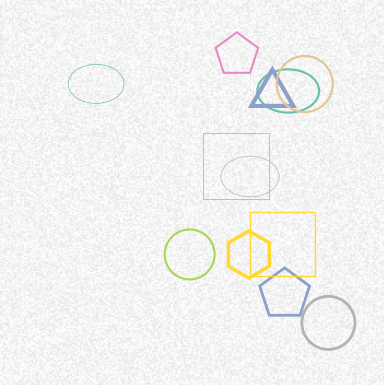[{"shape": "oval", "thickness": 1.5, "radius": 0.4, "center": [0.749, 0.764]}, {"shape": "oval", "thickness": 0.5, "radius": 0.36, "center": [0.25, 0.782]}, {"shape": "square", "thickness": 0.5, "radius": 0.43, "center": [0.613, 0.568]}, {"shape": "pentagon", "thickness": 2, "radius": 0.34, "center": [0.739, 0.236]}, {"shape": "triangle", "thickness": 3, "radius": 0.31, "center": [0.707, 0.756]}, {"shape": "pentagon", "thickness": 1.5, "radius": 0.29, "center": [0.615, 0.858]}, {"shape": "circle", "thickness": 1.5, "radius": 0.32, "center": [0.493, 0.339]}, {"shape": "square", "thickness": 1, "radius": 0.42, "center": [0.734, 0.367]}, {"shape": "hexagon", "thickness": 2.5, "radius": 0.31, "center": [0.646, 0.339]}, {"shape": "circle", "thickness": 1.5, "radius": 0.36, "center": [0.792, 0.782]}, {"shape": "oval", "thickness": 0.5, "radius": 0.38, "center": [0.649, 0.542]}, {"shape": "circle", "thickness": 2, "radius": 0.34, "center": [0.853, 0.161]}]